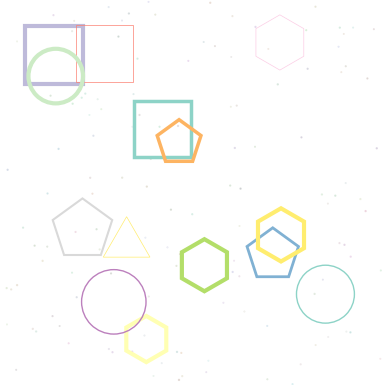[{"shape": "circle", "thickness": 1, "radius": 0.38, "center": [0.845, 0.236]}, {"shape": "square", "thickness": 2.5, "radius": 0.37, "center": [0.422, 0.665]}, {"shape": "hexagon", "thickness": 3, "radius": 0.3, "center": [0.38, 0.119]}, {"shape": "square", "thickness": 3, "radius": 0.37, "center": [0.141, 0.858]}, {"shape": "square", "thickness": 0.5, "radius": 0.37, "center": [0.271, 0.861]}, {"shape": "pentagon", "thickness": 2, "radius": 0.35, "center": [0.708, 0.338]}, {"shape": "pentagon", "thickness": 2.5, "radius": 0.3, "center": [0.465, 0.629]}, {"shape": "hexagon", "thickness": 3, "radius": 0.34, "center": [0.531, 0.311]}, {"shape": "hexagon", "thickness": 0.5, "radius": 0.36, "center": [0.727, 0.89]}, {"shape": "pentagon", "thickness": 1.5, "radius": 0.41, "center": [0.214, 0.403]}, {"shape": "circle", "thickness": 1, "radius": 0.42, "center": [0.296, 0.216]}, {"shape": "circle", "thickness": 3, "radius": 0.35, "center": [0.145, 0.802]}, {"shape": "triangle", "thickness": 0.5, "radius": 0.35, "center": [0.329, 0.367]}, {"shape": "hexagon", "thickness": 3, "radius": 0.35, "center": [0.73, 0.39]}]